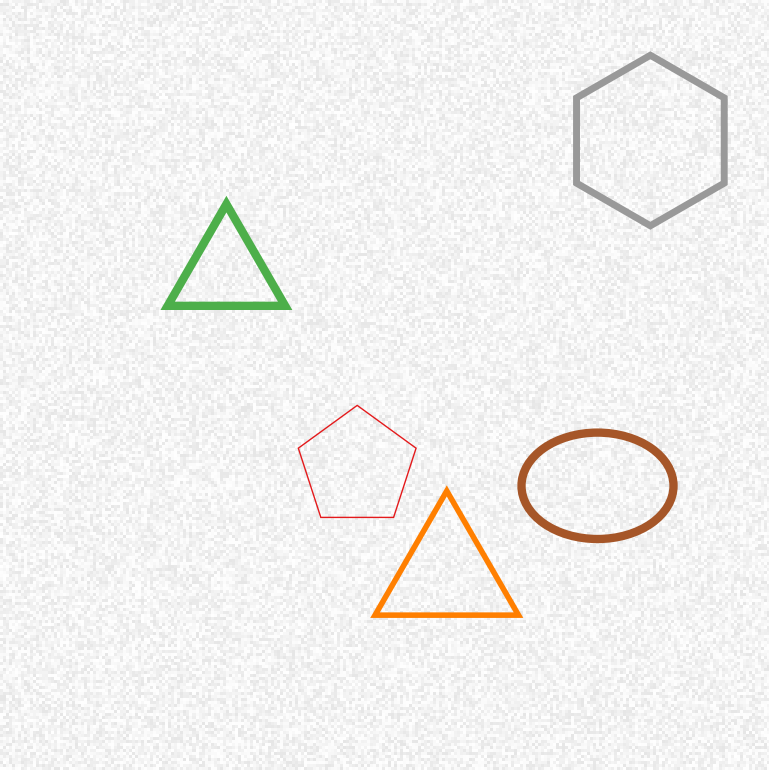[{"shape": "pentagon", "thickness": 0.5, "radius": 0.4, "center": [0.464, 0.393]}, {"shape": "triangle", "thickness": 3, "radius": 0.44, "center": [0.294, 0.647]}, {"shape": "triangle", "thickness": 2, "radius": 0.54, "center": [0.58, 0.255]}, {"shape": "oval", "thickness": 3, "radius": 0.49, "center": [0.776, 0.369]}, {"shape": "hexagon", "thickness": 2.5, "radius": 0.55, "center": [0.845, 0.818]}]